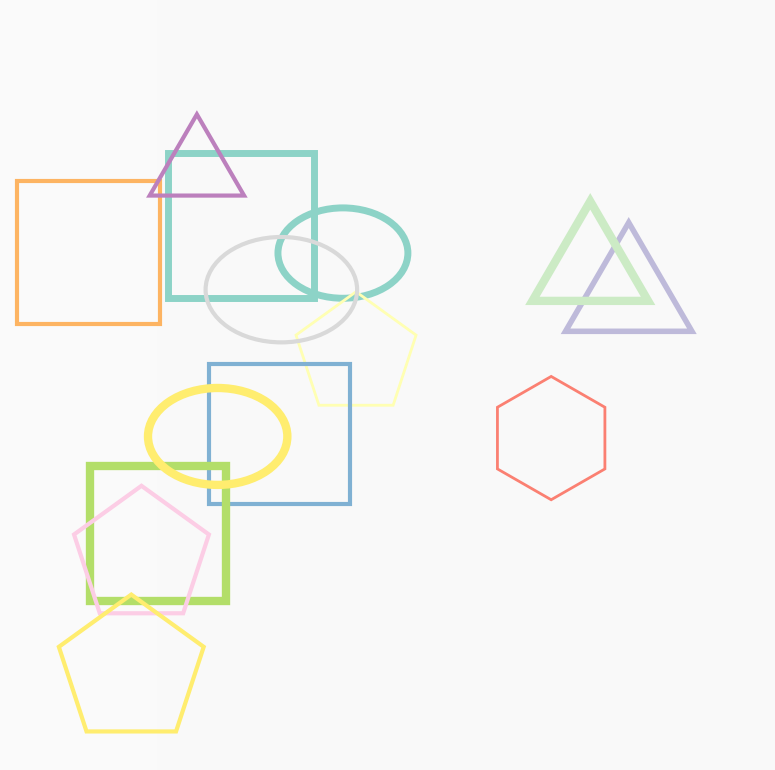[{"shape": "oval", "thickness": 2.5, "radius": 0.42, "center": [0.442, 0.671]}, {"shape": "square", "thickness": 2.5, "radius": 0.47, "center": [0.311, 0.707]}, {"shape": "pentagon", "thickness": 1, "radius": 0.41, "center": [0.459, 0.54]}, {"shape": "triangle", "thickness": 2, "radius": 0.47, "center": [0.811, 0.617]}, {"shape": "hexagon", "thickness": 1, "radius": 0.4, "center": [0.711, 0.431]}, {"shape": "square", "thickness": 1.5, "radius": 0.45, "center": [0.361, 0.436]}, {"shape": "square", "thickness": 1.5, "radius": 0.46, "center": [0.114, 0.672]}, {"shape": "square", "thickness": 3, "radius": 0.44, "center": [0.204, 0.307]}, {"shape": "pentagon", "thickness": 1.5, "radius": 0.46, "center": [0.183, 0.278]}, {"shape": "oval", "thickness": 1.5, "radius": 0.49, "center": [0.363, 0.624]}, {"shape": "triangle", "thickness": 1.5, "radius": 0.35, "center": [0.254, 0.781]}, {"shape": "triangle", "thickness": 3, "radius": 0.43, "center": [0.762, 0.652]}, {"shape": "pentagon", "thickness": 1.5, "radius": 0.49, "center": [0.169, 0.13]}, {"shape": "oval", "thickness": 3, "radius": 0.45, "center": [0.281, 0.433]}]